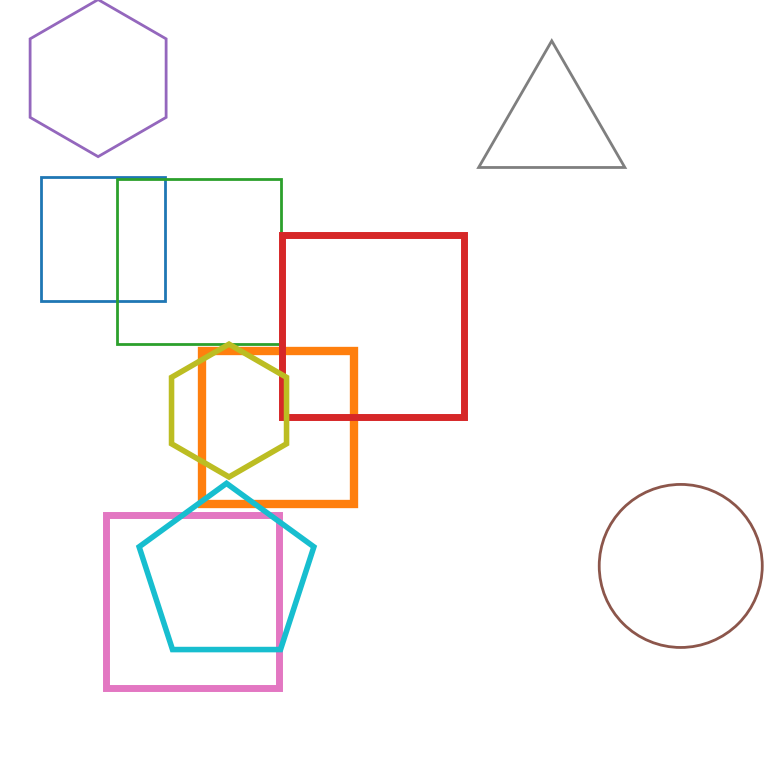[{"shape": "square", "thickness": 1, "radius": 0.4, "center": [0.134, 0.69]}, {"shape": "square", "thickness": 3, "radius": 0.49, "center": [0.361, 0.445]}, {"shape": "square", "thickness": 1, "radius": 0.53, "center": [0.258, 0.66]}, {"shape": "square", "thickness": 2.5, "radius": 0.59, "center": [0.484, 0.576]}, {"shape": "hexagon", "thickness": 1, "radius": 0.51, "center": [0.127, 0.899]}, {"shape": "circle", "thickness": 1, "radius": 0.53, "center": [0.884, 0.265]}, {"shape": "square", "thickness": 2.5, "radius": 0.56, "center": [0.249, 0.219]}, {"shape": "triangle", "thickness": 1, "radius": 0.55, "center": [0.717, 0.837]}, {"shape": "hexagon", "thickness": 2, "radius": 0.43, "center": [0.297, 0.467]}, {"shape": "pentagon", "thickness": 2, "radius": 0.6, "center": [0.294, 0.253]}]